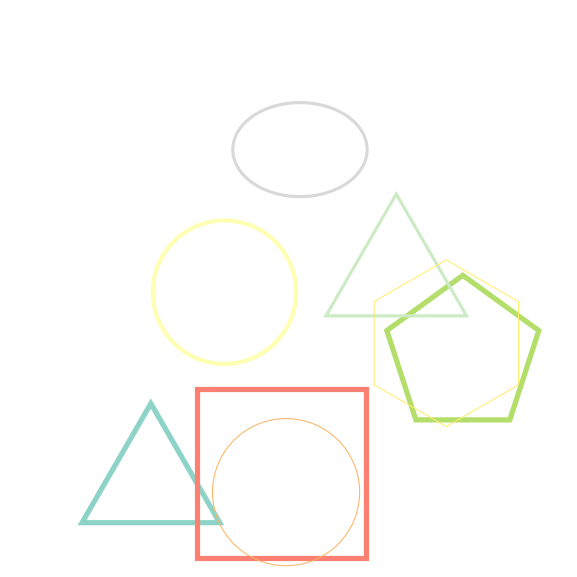[{"shape": "triangle", "thickness": 2.5, "radius": 0.69, "center": [0.261, 0.163]}, {"shape": "circle", "thickness": 2, "radius": 0.62, "center": [0.389, 0.493]}, {"shape": "square", "thickness": 2.5, "radius": 0.74, "center": [0.487, 0.179]}, {"shape": "circle", "thickness": 0.5, "radius": 0.64, "center": [0.495, 0.147]}, {"shape": "pentagon", "thickness": 2.5, "radius": 0.69, "center": [0.801, 0.384]}, {"shape": "oval", "thickness": 1.5, "radius": 0.58, "center": [0.519, 0.74]}, {"shape": "triangle", "thickness": 1.5, "radius": 0.7, "center": [0.686, 0.522]}, {"shape": "hexagon", "thickness": 0.5, "radius": 0.72, "center": [0.773, 0.405]}]